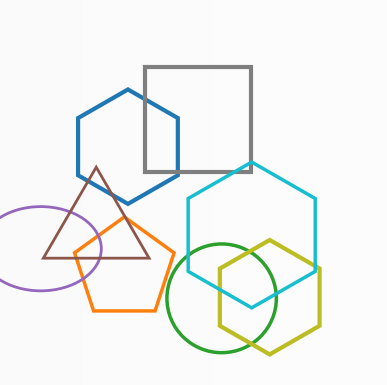[{"shape": "hexagon", "thickness": 3, "radius": 0.74, "center": [0.33, 0.619]}, {"shape": "pentagon", "thickness": 2.5, "radius": 0.67, "center": [0.321, 0.302]}, {"shape": "circle", "thickness": 2.5, "radius": 0.71, "center": [0.572, 0.225]}, {"shape": "oval", "thickness": 2, "radius": 0.78, "center": [0.105, 0.354]}, {"shape": "triangle", "thickness": 2, "radius": 0.79, "center": [0.248, 0.408]}, {"shape": "square", "thickness": 3, "radius": 0.68, "center": [0.511, 0.69]}, {"shape": "hexagon", "thickness": 3, "radius": 0.74, "center": [0.696, 0.228]}, {"shape": "hexagon", "thickness": 2.5, "radius": 0.95, "center": [0.65, 0.39]}]